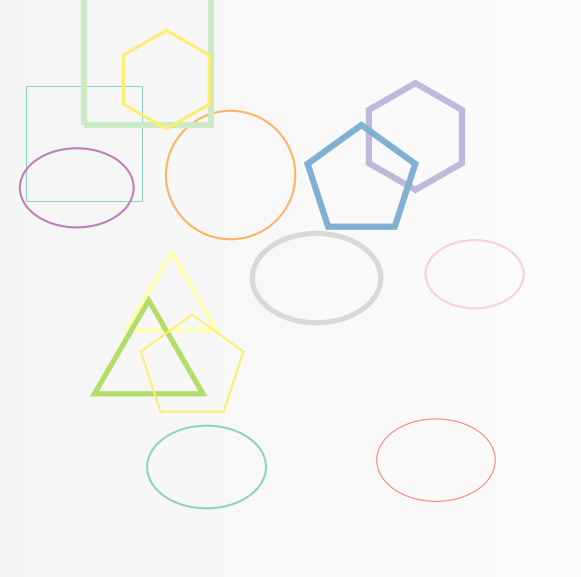[{"shape": "square", "thickness": 0.5, "radius": 0.5, "center": [0.144, 0.75]}, {"shape": "oval", "thickness": 1, "radius": 0.51, "center": [0.355, 0.19]}, {"shape": "triangle", "thickness": 2, "radius": 0.45, "center": [0.295, 0.472]}, {"shape": "hexagon", "thickness": 3, "radius": 0.46, "center": [0.715, 0.763]}, {"shape": "oval", "thickness": 0.5, "radius": 0.51, "center": [0.75, 0.202]}, {"shape": "pentagon", "thickness": 3, "radius": 0.49, "center": [0.622, 0.685]}, {"shape": "circle", "thickness": 1, "radius": 0.56, "center": [0.397, 0.696]}, {"shape": "triangle", "thickness": 2.5, "radius": 0.54, "center": [0.256, 0.371]}, {"shape": "oval", "thickness": 1, "radius": 0.42, "center": [0.816, 0.524]}, {"shape": "oval", "thickness": 2.5, "radius": 0.55, "center": [0.545, 0.518]}, {"shape": "oval", "thickness": 1, "radius": 0.49, "center": [0.132, 0.674]}, {"shape": "square", "thickness": 3, "radius": 0.55, "center": [0.254, 0.893]}, {"shape": "hexagon", "thickness": 1.5, "radius": 0.43, "center": [0.286, 0.861]}, {"shape": "pentagon", "thickness": 1, "radius": 0.46, "center": [0.331, 0.362]}]